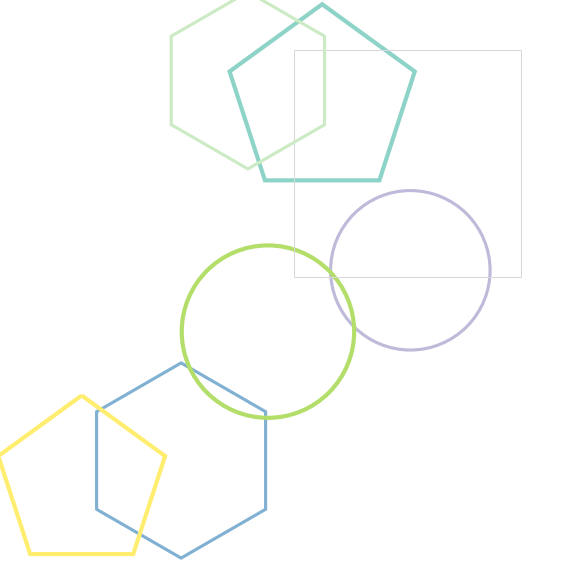[{"shape": "pentagon", "thickness": 2, "radius": 0.84, "center": [0.558, 0.823]}, {"shape": "circle", "thickness": 1.5, "radius": 0.69, "center": [0.711, 0.531]}, {"shape": "hexagon", "thickness": 1.5, "radius": 0.84, "center": [0.314, 0.202]}, {"shape": "circle", "thickness": 2, "radius": 0.75, "center": [0.464, 0.425]}, {"shape": "square", "thickness": 0.5, "radius": 0.98, "center": [0.706, 0.716]}, {"shape": "hexagon", "thickness": 1.5, "radius": 0.77, "center": [0.429, 0.86]}, {"shape": "pentagon", "thickness": 2, "radius": 0.76, "center": [0.141, 0.163]}]